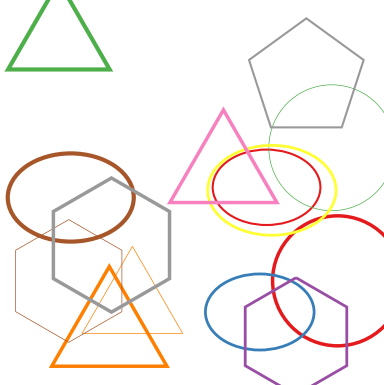[{"shape": "circle", "thickness": 2.5, "radius": 0.84, "center": [0.877, 0.271]}, {"shape": "oval", "thickness": 1.5, "radius": 0.7, "center": [0.692, 0.514]}, {"shape": "oval", "thickness": 2, "radius": 0.71, "center": [0.675, 0.19]}, {"shape": "triangle", "thickness": 3, "radius": 0.76, "center": [0.153, 0.896]}, {"shape": "circle", "thickness": 0.5, "radius": 0.82, "center": [0.862, 0.616]}, {"shape": "hexagon", "thickness": 2, "radius": 0.76, "center": [0.769, 0.126]}, {"shape": "triangle", "thickness": 0.5, "radius": 0.75, "center": [0.344, 0.209]}, {"shape": "triangle", "thickness": 2.5, "radius": 0.86, "center": [0.284, 0.135]}, {"shape": "oval", "thickness": 2, "radius": 0.83, "center": [0.706, 0.506]}, {"shape": "hexagon", "thickness": 0.5, "radius": 0.8, "center": [0.179, 0.27]}, {"shape": "oval", "thickness": 3, "radius": 0.82, "center": [0.184, 0.487]}, {"shape": "triangle", "thickness": 2.5, "radius": 0.8, "center": [0.58, 0.554]}, {"shape": "hexagon", "thickness": 2.5, "radius": 0.87, "center": [0.289, 0.363]}, {"shape": "pentagon", "thickness": 1.5, "radius": 0.78, "center": [0.796, 0.796]}]